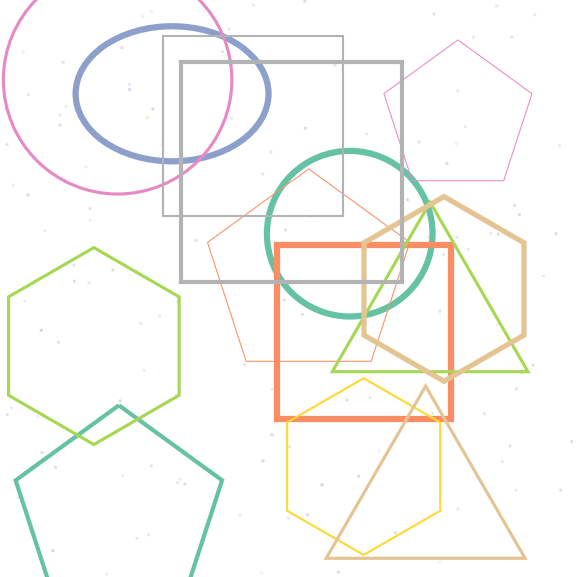[{"shape": "pentagon", "thickness": 2, "radius": 0.94, "center": [0.206, 0.109]}, {"shape": "circle", "thickness": 3, "radius": 0.72, "center": [0.606, 0.594]}, {"shape": "square", "thickness": 3, "radius": 0.75, "center": [0.63, 0.424]}, {"shape": "pentagon", "thickness": 0.5, "radius": 0.92, "center": [0.534, 0.522]}, {"shape": "oval", "thickness": 3, "radius": 0.84, "center": [0.298, 0.837]}, {"shape": "pentagon", "thickness": 0.5, "radius": 0.67, "center": [0.793, 0.795]}, {"shape": "circle", "thickness": 1.5, "radius": 0.99, "center": [0.204, 0.861]}, {"shape": "hexagon", "thickness": 1.5, "radius": 0.85, "center": [0.163, 0.4]}, {"shape": "triangle", "thickness": 1.5, "radius": 0.98, "center": [0.745, 0.453]}, {"shape": "hexagon", "thickness": 1, "radius": 0.76, "center": [0.63, 0.191]}, {"shape": "triangle", "thickness": 1.5, "radius": 0.99, "center": [0.737, 0.132]}, {"shape": "hexagon", "thickness": 2.5, "radius": 0.8, "center": [0.769, 0.499]}, {"shape": "square", "thickness": 2, "radius": 0.96, "center": [0.505, 0.701]}, {"shape": "square", "thickness": 1, "radius": 0.78, "center": [0.438, 0.781]}]